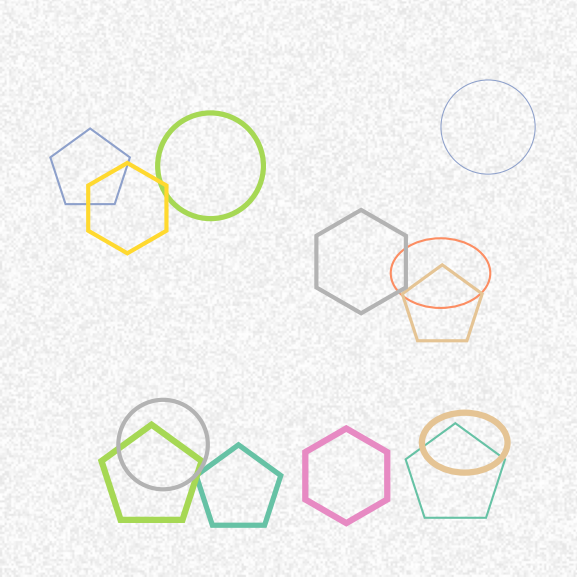[{"shape": "pentagon", "thickness": 1, "radius": 0.45, "center": [0.788, 0.176]}, {"shape": "pentagon", "thickness": 2.5, "radius": 0.38, "center": [0.413, 0.152]}, {"shape": "oval", "thickness": 1, "radius": 0.43, "center": [0.763, 0.526]}, {"shape": "pentagon", "thickness": 1, "radius": 0.36, "center": [0.156, 0.704]}, {"shape": "circle", "thickness": 0.5, "radius": 0.41, "center": [0.845, 0.779]}, {"shape": "hexagon", "thickness": 3, "radius": 0.41, "center": [0.6, 0.175]}, {"shape": "pentagon", "thickness": 3, "radius": 0.46, "center": [0.262, 0.173]}, {"shape": "circle", "thickness": 2.5, "radius": 0.46, "center": [0.365, 0.712]}, {"shape": "hexagon", "thickness": 2, "radius": 0.39, "center": [0.22, 0.639]}, {"shape": "pentagon", "thickness": 1.5, "radius": 0.36, "center": [0.766, 0.468]}, {"shape": "oval", "thickness": 3, "radius": 0.37, "center": [0.805, 0.233]}, {"shape": "hexagon", "thickness": 2, "radius": 0.45, "center": [0.625, 0.546]}, {"shape": "circle", "thickness": 2, "radius": 0.39, "center": [0.282, 0.229]}]